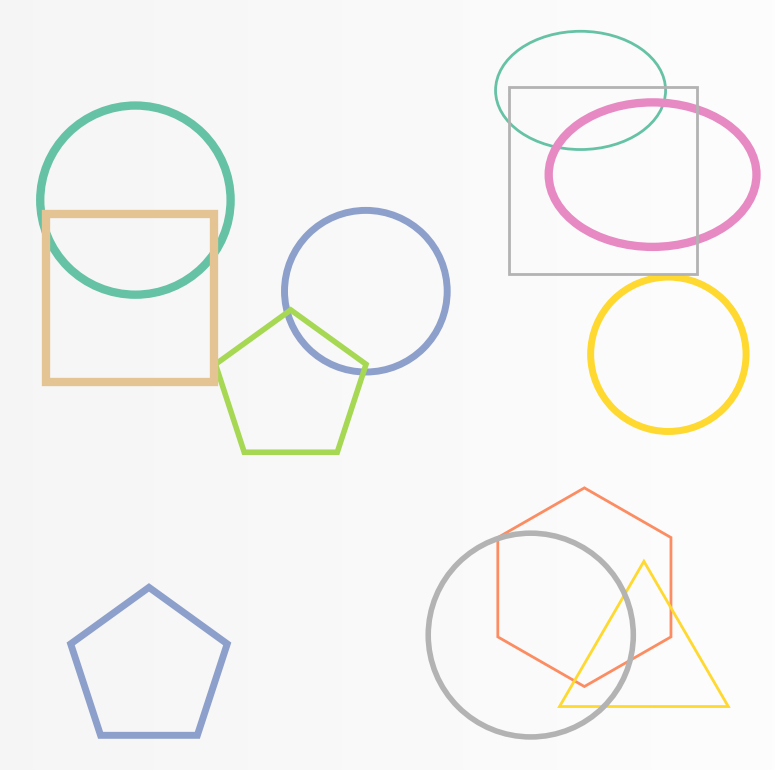[{"shape": "circle", "thickness": 3, "radius": 0.61, "center": [0.175, 0.74]}, {"shape": "oval", "thickness": 1, "radius": 0.55, "center": [0.749, 0.883]}, {"shape": "hexagon", "thickness": 1, "radius": 0.64, "center": [0.754, 0.237]}, {"shape": "pentagon", "thickness": 2.5, "radius": 0.53, "center": [0.192, 0.131]}, {"shape": "circle", "thickness": 2.5, "radius": 0.52, "center": [0.472, 0.622]}, {"shape": "oval", "thickness": 3, "radius": 0.67, "center": [0.842, 0.773]}, {"shape": "pentagon", "thickness": 2, "radius": 0.51, "center": [0.375, 0.495]}, {"shape": "circle", "thickness": 2.5, "radius": 0.5, "center": [0.862, 0.54]}, {"shape": "triangle", "thickness": 1, "radius": 0.63, "center": [0.831, 0.145]}, {"shape": "square", "thickness": 3, "radius": 0.54, "center": [0.168, 0.613]}, {"shape": "circle", "thickness": 2, "radius": 0.66, "center": [0.685, 0.175]}, {"shape": "square", "thickness": 1, "radius": 0.61, "center": [0.778, 0.765]}]